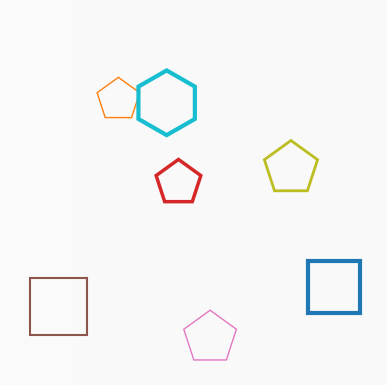[{"shape": "square", "thickness": 3, "radius": 0.34, "center": [0.862, 0.255]}, {"shape": "pentagon", "thickness": 1, "radius": 0.29, "center": [0.306, 0.741]}, {"shape": "pentagon", "thickness": 2.5, "radius": 0.3, "center": [0.461, 0.525]}, {"shape": "square", "thickness": 1.5, "radius": 0.37, "center": [0.151, 0.203]}, {"shape": "pentagon", "thickness": 1, "radius": 0.36, "center": [0.542, 0.123]}, {"shape": "pentagon", "thickness": 2, "radius": 0.36, "center": [0.751, 0.563]}, {"shape": "hexagon", "thickness": 3, "radius": 0.42, "center": [0.43, 0.733]}]